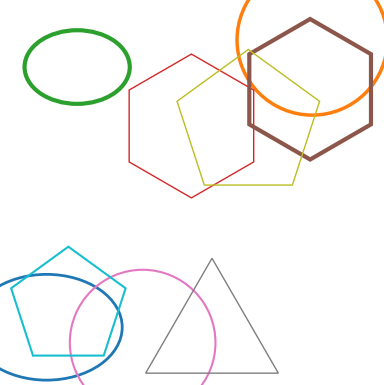[{"shape": "oval", "thickness": 2, "radius": 0.98, "center": [0.121, 0.15]}, {"shape": "circle", "thickness": 2.5, "radius": 0.98, "center": [0.811, 0.896]}, {"shape": "oval", "thickness": 3, "radius": 0.68, "center": [0.2, 0.826]}, {"shape": "hexagon", "thickness": 1, "radius": 0.93, "center": [0.497, 0.673]}, {"shape": "hexagon", "thickness": 3, "radius": 0.91, "center": [0.806, 0.768]}, {"shape": "circle", "thickness": 1.5, "radius": 0.95, "center": [0.371, 0.11]}, {"shape": "triangle", "thickness": 1, "radius": 0.99, "center": [0.551, 0.13]}, {"shape": "pentagon", "thickness": 1, "radius": 0.97, "center": [0.645, 0.677]}, {"shape": "pentagon", "thickness": 1.5, "radius": 0.78, "center": [0.178, 0.203]}]